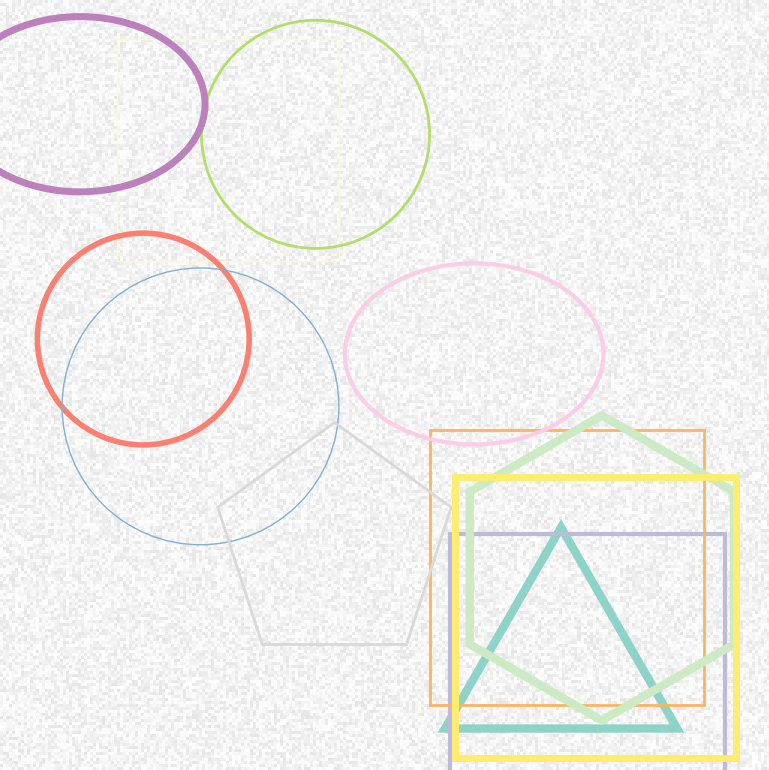[{"shape": "triangle", "thickness": 3, "radius": 0.87, "center": [0.729, 0.141]}, {"shape": "square", "thickness": 0.5, "radius": 0.72, "center": [0.296, 0.805]}, {"shape": "square", "thickness": 1.5, "radius": 0.89, "center": [0.763, 0.127]}, {"shape": "circle", "thickness": 2, "radius": 0.69, "center": [0.186, 0.56]}, {"shape": "circle", "thickness": 0.5, "radius": 0.9, "center": [0.26, 0.472]}, {"shape": "square", "thickness": 1, "radius": 0.89, "center": [0.736, 0.263]}, {"shape": "circle", "thickness": 1, "radius": 0.74, "center": [0.41, 0.826]}, {"shape": "oval", "thickness": 1.5, "radius": 0.84, "center": [0.616, 0.54]}, {"shape": "pentagon", "thickness": 1, "radius": 0.8, "center": [0.434, 0.292]}, {"shape": "oval", "thickness": 2.5, "radius": 0.81, "center": [0.104, 0.865]}, {"shape": "hexagon", "thickness": 3, "radius": 0.99, "center": [0.782, 0.262]}, {"shape": "square", "thickness": 2.5, "radius": 0.91, "center": [0.774, 0.198]}]